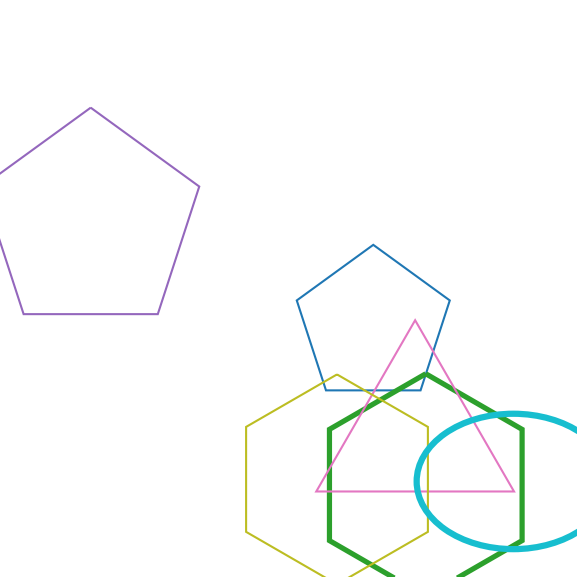[{"shape": "pentagon", "thickness": 1, "radius": 0.7, "center": [0.646, 0.436]}, {"shape": "hexagon", "thickness": 2.5, "radius": 0.96, "center": [0.737, 0.159]}, {"shape": "pentagon", "thickness": 1, "radius": 0.99, "center": [0.157, 0.615]}, {"shape": "triangle", "thickness": 1, "radius": 0.99, "center": [0.719, 0.247]}, {"shape": "hexagon", "thickness": 1, "radius": 0.91, "center": [0.584, 0.169]}, {"shape": "oval", "thickness": 3, "radius": 0.84, "center": [0.889, 0.165]}]